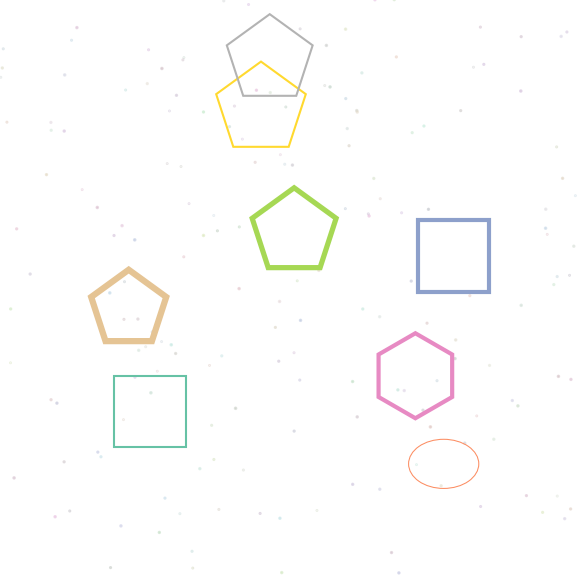[{"shape": "square", "thickness": 1, "radius": 0.31, "center": [0.26, 0.287]}, {"shape": "oval", "thickness": 0.5, "radius": 0.3, "center": [0.768, 0.196]}, {"shape": "square", "thickness": 2, "radius": 0.31, "center": [0.786, 0.556]}, {"shape": "hexagon", "thickness": 2, "radius": 0.37, "center": [0.719, 0.348]}, {"shape": "pentagon", "thickness": 2.5, "radius": 0.38, "center": [0.509, 0.598]}, {"shape": "pentagon", "thickness": 1, "radius": 0.41, "center": [0.452, 0.811]}, {"shape": "pentagon", "thickness": 3, "radius": 0.34, "center": [0.223, 0.464]}, {"shape": "pentagon", "thickness": 1, "radius": 0.39, "center": [0.467, 0.896]}]